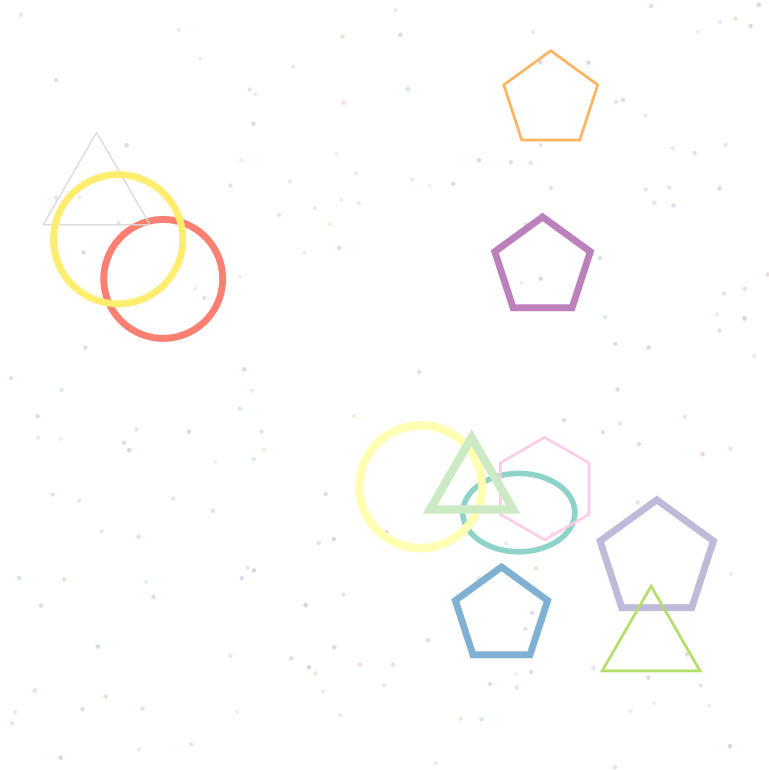[{"shape": "oval", "thickness": 2, "radius": 0.36, "center": [0.674, 0.334]}, {"shape": "circle", "thickness": 3, "radius": 0.4, "center": [0.546, 0.368]}, {"shape": "pentagon", "thickness": 2.5, "radius": 0.39, "center": [0.853, 0.273]}, {"shape": "circle", "thickness": 2.5, "radius": 0.39, "center": [0.212, 0.638]}, {"shape": "pentagon", "thickness": 2.5, "radius": 0.32, "center": [0.651, 0.201]}, {"shape": "pentagon", "thickness": 1, "radius": 0.32, "center": [0.715, 0.87]}, {"shape": "triangle", "thickness": 1, "radius": 0.37, "center": [0.846, 0.165]}, {"shape": "hexagon", "thickness": 1, "radius": 0.33, "center": [0.707, 0.365]}, {"shape": "triangle", "thickness": 0.5, "radius": 0.4, "center": [0.125, 0.748]}, {"shape": "pentagon", "thickness": 2.5, "radius": 0.33, "center": [0.705, 0.653]}, {"shape": "triangle", "thickness": 3, "radius": 0.31, "center": [0.612, 0.369]}, {"shape": "circle", "thickness": 2.5, "radius": 0.42, "center": [0.153, 0.689]}]